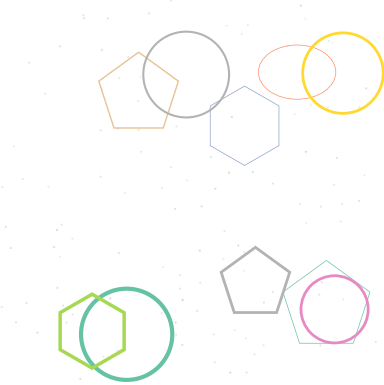[{"shape": "circle", "thickness": 3, "radius": 0.59, "center": [0.329, 0.132]}, {"shape": "pentagon", "thickness": 0.5, "radius": 0.59, "center": [0.848, 0.205]}, {"shape": "oval", "thickness": 0.5, "radius": 0.5, "center": [0.772, 0.813]}, {"shape": "hexagon", "thickness": 0.5, "radius": 0.52, "center": [0.635, 0.673]}, {"shape": "circle", "thickness": 2, "radius": 0.44, "center": [0.869, 0.197]}, {"shape": "hexagon", "thickness": 2.5, "radius": 0.48, "center": [0.239, 0.14]}, {"shape": "circle", "thickness": 2, "radius": 0.52, "center": [0.891, 0.81]}, {"shape": "pentagon", "thickness": 1, "radius": 0.54, "center": [0.36, 0.756]}, {"shape": "circle", "thickness": 1.5, "radius": 0.56, "center": [0.484, 0.806]}, {"shape": "pentagon", "thickness": 2, "radius": 0.47, "center": [0.663, 0.264]}]